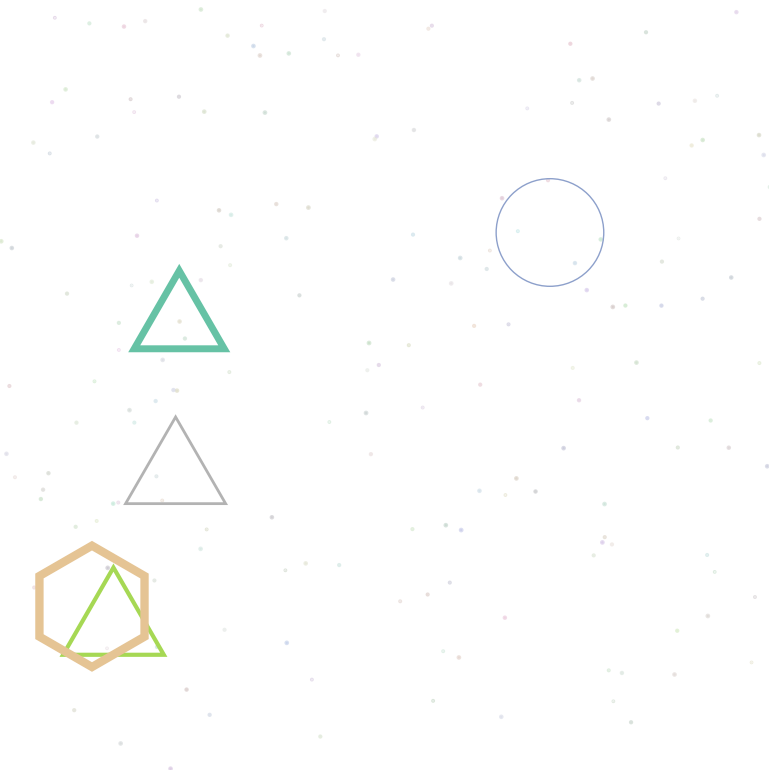[{"shape": "triangle", "thickness": 2.5, "radius": 0.34, "center": [0.233, 0.581]}, {"shape": "circle", "thickness": 0.5, "radius": 0.35, "center": [0.714, 0.698]}, {"shape": "triangle", "thickness": 1.5, "radius": 0.38, "center": [0.147, 0.187]}, {"shape": "hexagon", "thickness": 3, "radius": 0.39, "center": [0.119, 0.213]}, {"shape": "triangle", "thickness": 1, "radius": 0.38, "center": [0.228, 0.383]}]